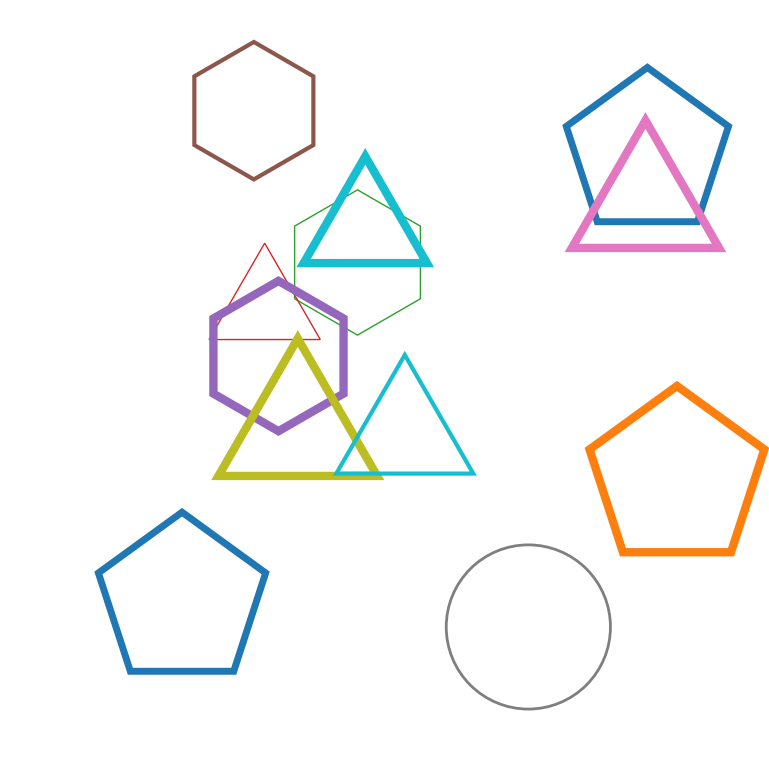[{"shape": "pentagon", "thickness": 2.5, "radius": 0.55, "center": [0.841, 0.802]}, {"shape": "pentagon", "thickness": 2.5, "radius": 0.57, "center": [0.236, 0.221]}, {"shape": "pentagon", "thickness": 3, "radius": 0.6, "center": [0.879, 0.379]}, {"shape": "hexagon", "thickness": 0.5, "radius": 0.47, "center": [0.464, 0.659]}, {"shape": "triangle", "thickness": 0.5, "radius": 0.42, "center": [0.344, 0.601]}, {"shape": "hexagon", "thickness": 3, "radius": 0.49, "center": [0.362, 0.538]}, {"shape": "hexagon", "thickness": 1.5, "radius": 0.45, "center": [0.33, 0.856]}, {"shape": "triangle", "thickness": 3, "radius": 0.55, "center": [0.838, 0.733]}, {"shape": "circle", "thickness": 1, "radius": 0.53, "center": [0.686, 0.186]}, {"shape": "triangle", "thickness": 3, "radius": 0.59, "center": [0.387, 0.441]}, {"shape": "triangle", "thickness": 3, "radius": 0.46, "center": [0.474, 0.705]}, {"shape": "triangle", "thickness": 1.5, "radius": 0.51, "center": [0.526, 0.436]}]